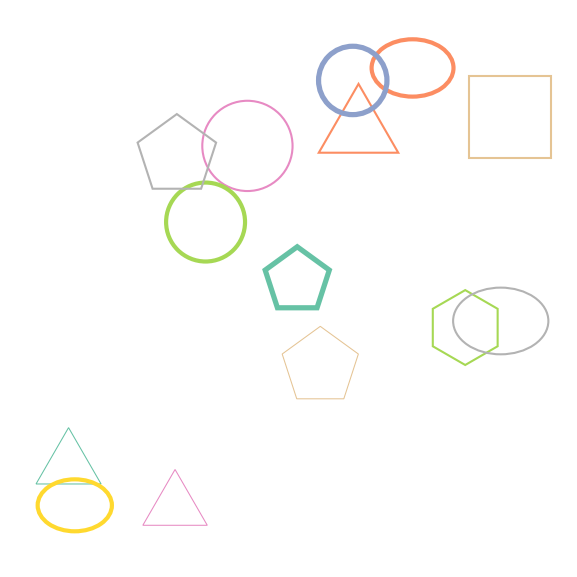[{"shape": "pentagon", "thickness": 2.5, "radius": 0.29, "center": [0.515, 0.513]}, {"shape": "triangle", "thickness": 0.5, "radius": 0.33, "center": [0.119, 0.194]}, {"shape": "oval", "thickness": 2, "radius": 0.35, "center": [0.714, 0.881]}, {"shape": "triangle", "thickness": 1, "radius": 0.4, "center": [0.621, 0.774]}, {"shape": "circle", "thickness": 2.5, "radius": 0.3, "center": [0.611, 0.86]}, {"shape": "circle", "thickness": 1, "radius": 0.39, "center": [0.428, 0.746]}, {"shape": "triangle", "thickness": 0.5, "radius": 0.32, "center": [0.303, 0.122]}, {"shape": "hexagon", "thickness": 1, "radius": 0.32, "center": [0.806, 0.432]}, {"shape": "circle", "thickness": 2, "radius": 0.34, "center": [0.356, 0.615]}, {"shape": "oval", "thickness": 2, "radius": 0.32, "center": [0.129, 0.124]}, {"shape": "pentagon", "thickness": 0.5, "radius": 0.35, "center": [0.555, 0.365]}, {"shape": "square", "thickness": 1, "radius": 0.35, "center": [0.883, 0.797]}, {"shape": "pentagon", "thickness": 1, "radius": 0.36, "center": [0.306, 0.73]}, {"shape": "oval", "thickness": 1, "radius": 0.41, "center": [0.867, 0.443]}]